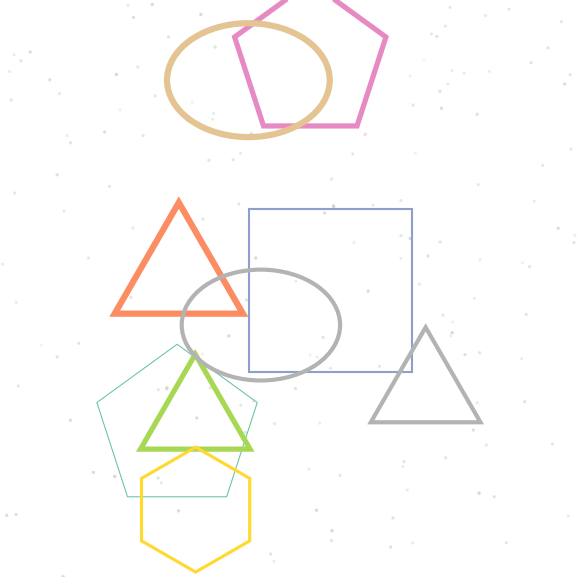[{"shape": "pentagon", "thickness": 0.5, "radius": 0.73, "center": [0.307, 0.257]}, {"shape": "triangle", "thickness": 3, "radius": 0.64, "center": [0.31, 0.52]}, {"shape": "square", "thickness": 1, "radius": 0.71, "center": [0.573, 0.496]}, {"shape": "pentagon", "thickness": 2.5, "radius": 0.69, "center": [0.537, 0.892]}, {"shape": "triangle", "thickness": 2.5, "radius": 0.55, "center": [0.338, 0.276]}, {"shape": "hexagon", "thickness": 1.5, "radius": 0.54, "center": [0.339, 0.117]}, {"shape": "oval", "thickness": 3, "radius": 0.7, "center": [0.43, 0.86]}, {"shape": "oval", "thickness": 2, "radius": 0.69, "center": [0.452, 0.436]}, {"shape": "triangle", "thickness": 2, "radius": 0.55, "center": [0.737, 0.323]}]